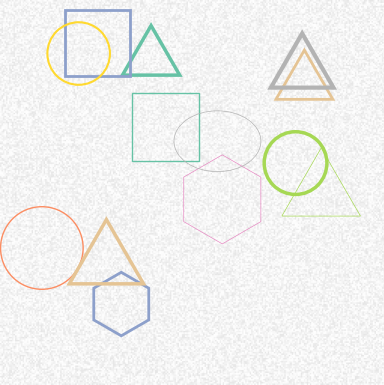[{"shape": "triangle", "thickness": 2.5, "radius": 0.43, "center": [0.392, 0.848]}, {"shape": "square", "thickness": 1, "radius": 0.44, "center": [0.43, 0.669]}, {"shape": "circle", "thickness": 1, "radius": 0.54, "center": [0.109, 0.356]}, {"shape": "hexagon", "thickness": 2, "radius": 0.41, "center": [0.315, 0.21]}, {"shape": "square", "thickness": 2, "radius": 0.42, "center": [0.252, 0.888]}, {"shape": "hexagon", "thickness": 0.5, "radius": 0.58, "center": [0.577, 0.482]}, {"shape": "triangle", "thickness": 0.5, "radius": 0.59, "center": [0.834, 0.498]}, {"shape": "circle", "thickness": 2.5, "radius": 0.41, "center": [0.768, 0.576]}, {"shape": "circle", "thickness": 1.5, "radius": 0.41, "center": [0.204, 0.861]}, {"shape": "triangle", "thickness": 2, "radius": 0.43, "center": [0.791, 0.785]}, {"shape": "triangle", "thickness": 2.5, "radius": 0.56, "center": [0.276, 0.318]}, {"shape": "triangle", "thickness": 3, "radius": 0.47, "center": [0.785, 0.819]}, {"shape": "oval", "thickness": 0.5, "radius": 0.56, "center": [0.565, 0.633]}]